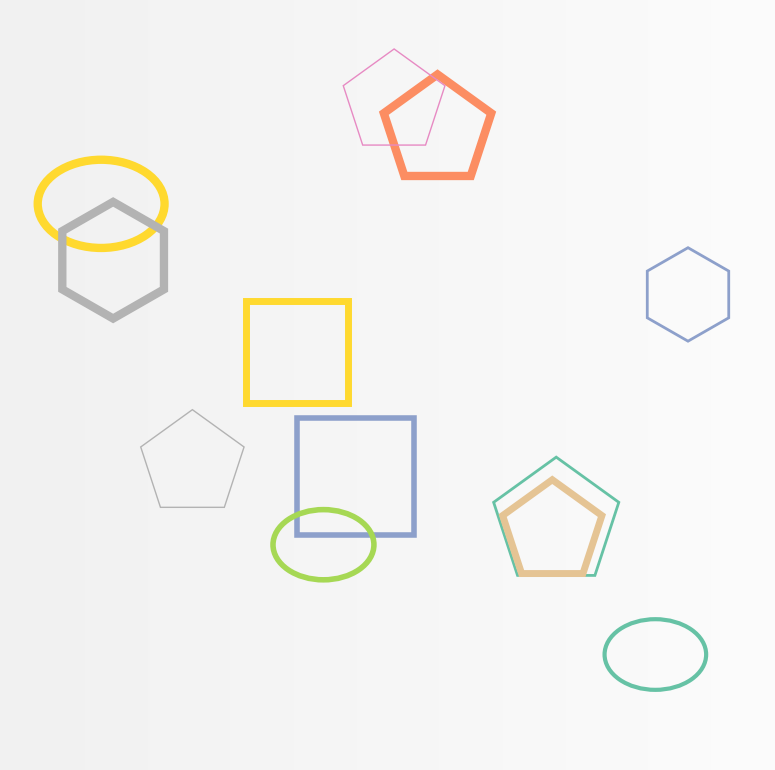[{"shape": "pentagon", "thickness": 1, "radius": 0.42, "center": [0.718, 0.321]}, {"shape": "oval", "thickness": 1.5, "radius": 0.33, "center": [0.846, 0.15]}, {"shape": "pentagon", "thickness": 3, "radius": 0.36, "center": [0.565, 0.83]}, {"shape": "hexagon", "thickness": 1, "radius": 0.3, "center": [0.888, 0.618]}, {"shape": "square", "thickness": 2, "radius": 0.38, "center": [0.459, 0.381]}, {"shape": "pentagon", "thickness": 0.5, "radius": 0.34, "center": [0.509, 0.867]}, {"shape": "oval", "thickness": 2, "radius": 0.33, "center": [0.417, 0.293]}, {"shape": "oval", "thickness": 3, "radius": 0.41, "center": [0.131, 0.735]}, {"shape": "square", "thickness": 2.5, "radius": 0.33, "center": [0.383, 0.543]}, {"shape": "pentagon", "thickness": 2.5, "radius": 0.34, "center": [0.713, 0.31]}, {"shape": "pentagon", "thickness": 0.5, "radius": 0.35, "center": [0.248, 0.398]}, {"shape": "hexagon", "thickness": 3, "radius": 0.38, "center": [0.146, 0.662]}]